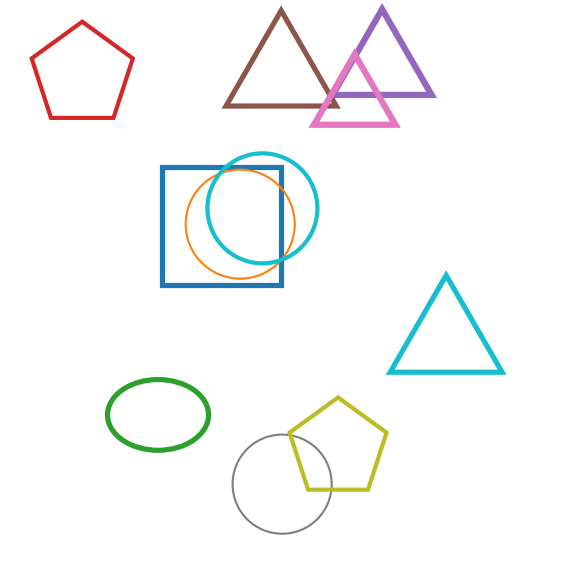[{"shape": "square", "thickness": 2.5, "radius": 0.51, "center": [0.383, 0.607]}, {"shape": "circle", "thickness": 1, "radius": 0.47, "center": [0.416, 0.611]}, {"shape": "oval", "thickness": 2.5, "radius": 0.44, "center": [0.274, 0.281]}, {"shape": "pentagon", "thickness": 2, "radius": 0.46, "center": [0.142, 0.869]}, {"shape": "triangle", "thickness": 3, "radius": 0.49, "center": [0.662, 0.884]}, {"shape": "triangle", "thickness": 2.5, "radius": 0.55, "center": [0.487, 0.871]}, {"shape": "triangle", "thickness": 3, "radius": 0.41, "center": [0.614, 0.824]}, {"shape": "circle", "thickness": 1, "radius": 0.43, "center": [0.489, 0.161]}, {"shape": "pentagon", "thickness": 2, "radius": 0.44, "center": [0.585, 0.223]}, {"shape": "circle", "thickness": 2, "radius": 0.48, "center": [0.454, 0.638]}, {"shape": "triangle", "thickness": 2.5, "radius": 0.56, "center": [0.773, 0.411]}]